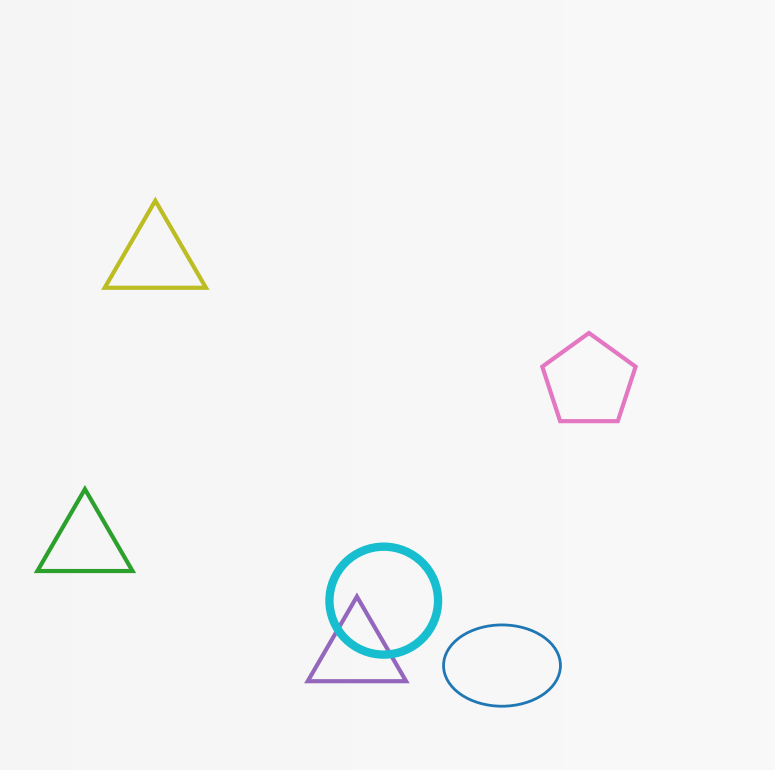[{"shape": "oval", "thickness": 1, "radius": 0.38, "center": [0.648, 0.136]}, {"shape": "triangle", "thickness": 1.5, "radius": 0.35, "center": [0.11, 0.294]}, {"shape": "triangle", "thickness": 1.5, "radius": 0.37, "center": [0.461, 0.152]}, {"shape": "pentagon", "thickness": 1.5, "radius": 0.32, "center": [0.76, 0.504]}, {"shape": "triangle", "thickness": 1.5, "radius": 0.38, "center": [0.2, 0.664]}, {"shape": "circle", "thickness": 3, "radius": 0.35, "center": [0.495, 0.22]}]